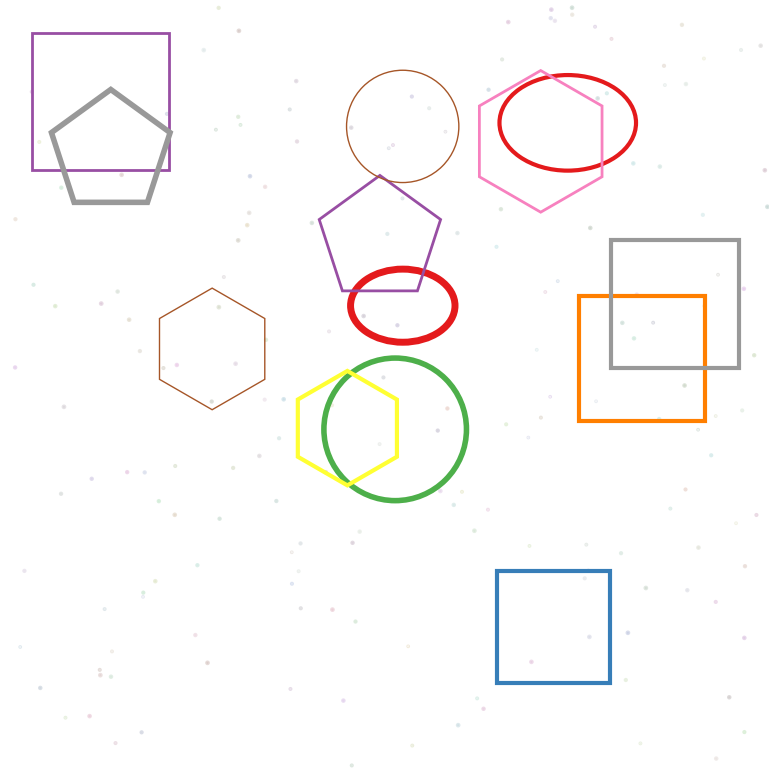[{"shape": "oval", "thickness": 1.5, "radius": 0.44, "center": [0.737, 0.84]}, {"shape": "oval", "thickness": 2.5, "radius": 0.34, "center": [0.523, 0.603]}, {"shape": "square", "thickness": 1.5, "radius": 0.36, "center": [0.719, 0.186]}, {"shape": "circle", "thickness": 2, "radius": 0.46, "center": [0.513, 0.442]}, {"shape": "pentagon", "thickness": 1, "radius": 0.41, "center": [0.493, 0.689]}, {"shape": "square", "thickness": 1, "radius": 0.44, "center": [0.13, 0.868]}, {"shape": "square", "thickness": 1.5, "radius": 0.41, "center": [0.834, 0.535]}, {"shape": "hexagon", "thickness": 1.5, "radius": 0.37, "center": [0.451, 0.444]}, {"shape": "hexagon", "thickness": 0.5, "radius": 0.39, "center": [0.276, 0.547]}, {"shape": "circle", "thickness": 0.5, "radius": 0.36, "center": [0.523, 0.836]}, {"shape": "hexagon", "thickness": 1, "radius": 0.46, "center": [0.702, 0.816]}, {"shape": "square", "thickness": 1.5, "radius": 0.42, "center": [0.877, 0.605]}, {"shape": "pentagon", "thickness": 2, "radius": 0.41, "center": [0.144, 0.803]}]